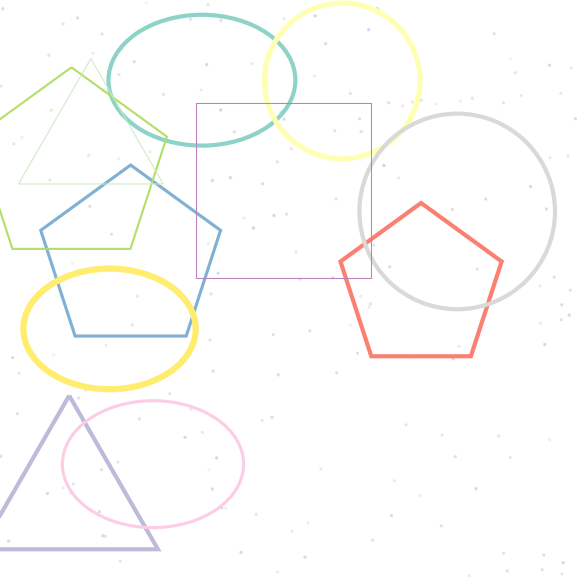[{"shape": "oval", "thickness": 2, "radius": 0.81, "center": [0.35, 0.86]}, {"shape": "circle", "thickness": 2.5, "radius": 0.67, "center": [0.593, 0.859]}, {"shape": "triangle", "thickness": 2, "radius": 0.89, "center": [0.12, 0.137]}, {"shape": "pentagon", "thickness": 2, "radius": 0.73, "center": [0.729, 0.501]}, {"shape": "pentagon", "thickness": 1.5, "radius": 0.82, "center": [0.226, 0.55]}, {"shape": "pentagon", "thickness": 1, "radius": 0.87, "center": [0.124, 0.709]}, {"shape": "oval", "thickness": 1.5, "radius": 0.78, "center": [0.265, 0.195]}, {"shape": "circle", "thickness": 2, "radius": 0.85, "center": [0.792, 0.633]}, {"shape": "square", "thickness": 0.5, "radius": 0.76, "center": [0.492, 0.669]}, {"shape": "triangle", "thickness": 0.5, "radius": 0.72, "center": [0.157, 0.753]}, {"shape": "oval", "thickness": 3, "radius": 0.75, "center": [0.19, 0.43]}]